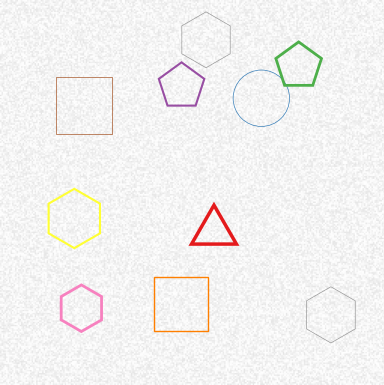[{"shape": "triangle", "thickness": 2.5, "radius": 0.34, "center": [0.556, 0.4]}, {"shape": "circle", "thickness": 0.5, "radius": 0.37, "center": [0.679, 0.745]}, {"shape": "pentagon", "thickness": 2, "radius": 0.31, "center": [0.776, 0.829]}, {"shape": "pentagon", "thickness": 1.5, "radius": 0.31, "center": [0.472, 0.776]}, {"shape": "square", "thickness": 1, "radius": 0.35, "center": [0.47, 0.21]}, {"shape": "hexagon", "thickness": 1.5, "radius": 0.39, "center": [0.193, 0.433]}, {"shape": "square", "thickness": 0.5, "radius": 0.37, "center": [0.218, 0.726]}, {"shape": "hexagon", "thickness": 2, "radius": 0.3, "center": [0.211, 0.199]}, {"shape": "hexagon", "thickness": 0.5, "radius": 0.37, "center": [0.859, 0.182]}, {"shape": "hexagon", "thickness": 0.5, "radius": 0.36, "center": [0.535, 0.897]}]